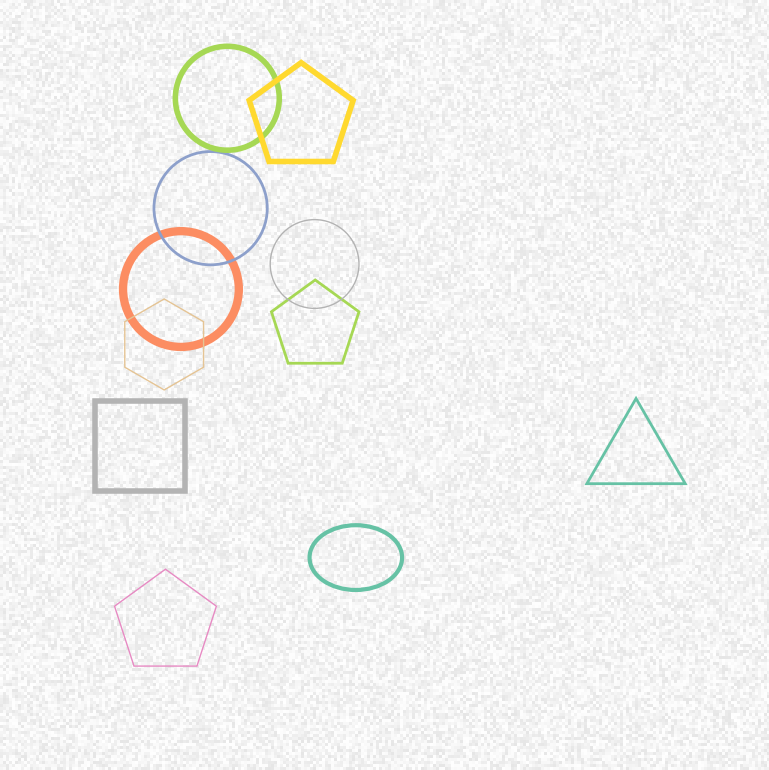[{"shape": "triangle", "thickness": 1, "radius": 0.37, "center": [0.826, 0.409]}, {"shape": "oval", "thickness": 1.5, "radius": 0.3, "center": [0.462, 0.276]}, {"shape": "circle", "thickness": 3, "radius": 0.38, "center": [0.235, 0.625]}, {"shape": "circle", "thickness": 1, "radius": 0.37, "center": [0.274, 0.73]}, {"shape": "pentagon", "thickness": 0.5, "radius": 0.35, "center": [0.215, 0.191]}, {"shape": "pentagon", "thickness": 1, "radius": 0.3, "center": [0.409, 0.577]}, {"shape": "circle", "thickness": 2, "radius": 0.34, "center": [0.295, 0.872]}, {"shape": "pentagon", "thickness": 2, "radius": 0.35, "center": [0.391, 0.848]}, {"shape": "hexagon", "thickness": 0.5, "radius": 0.3, "center": [0.213, 0.553]}, {"shape": "square", "thickness": 2, "radius": 0.29, "center": [0.182, 0.42]}, {"shape": "circle", "thickness": 0.5, "radius": 0.29, "center": [0.409, 0.657]}]